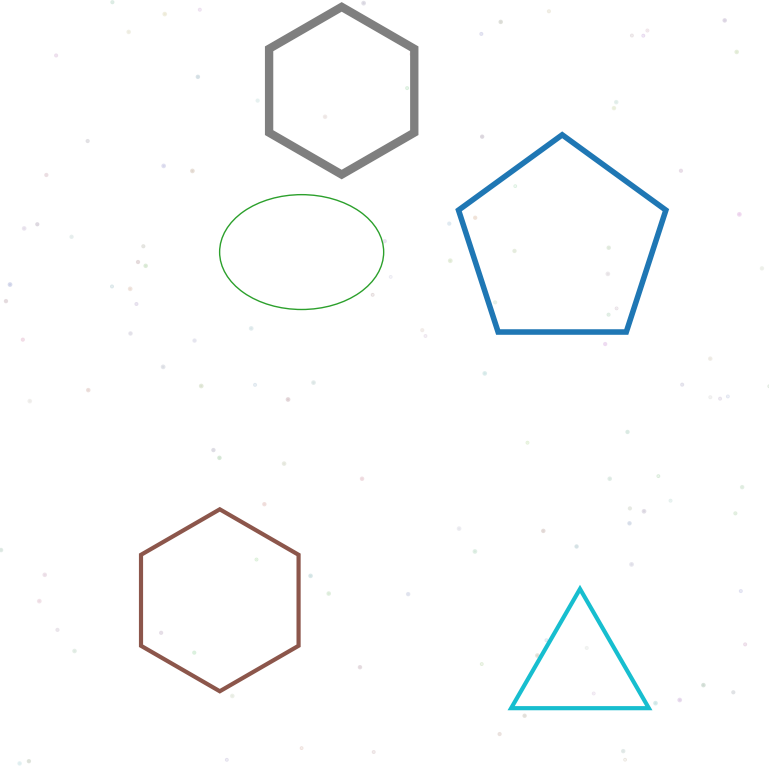[{"shape": "pentagon", "thickness": 2, "radius": 0.71, "center": [0.73, 0.683]}, {"shape": "oval", "thickness": 0.5, "radius": 0.53, "center": [0.392, 0.673]}, {"shape": "hexagon", "thickness": 1.5, "radius": 0.59, "center": [0.285, 0.22]}, {"shape": "hexagon", "thickness": 3, "radius": 0.54, "center": [0.444, 0.882]}, {"shape": "triangle", "thickness": 1.5, "radius": 0.52, "center": [0.753, 0.132]}]